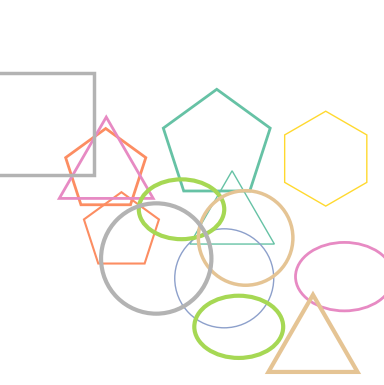[{"shape": "pentagon", "thickness": 2, "radius": 0.73, "center": [0.563, 0.622]}, {"shape": "triangle", "thickness": 1, "radius": 0.63, "center": [0.603, 0.43]}, {"shape": "pentagon", "thickness": 2, "radius": 0.55, "center": [0.275, 0.557]}, {"shape": "pentagon", "thickness": 1.5, "radius": 0.51, "center": [0.315, 0.398]}, {"shape": "circle", "thickness": 1, "radius": 0.64, "center": [0.582, 0.277]}, {"shape": "triangle", "thickness": 2, "radius": 0.7, "center": [0.276, 0.555]}, {"shape": "oval", "thickness": 2, "radius": 0.64, "center": [0.895, 0.281]}, {"shape": "oval", "thickness": 3, "radius": 0.55, "center": [0.471, 0.456]}, {"shape": "oval", "thickness": 3, "radius": 0.58, "center": [0.62, 0.151]}, {"shape": "hexagon", "thickness": 1, "radius": 0.62, "center": [0.846, 0.588]}, {"shape": "circle", "thickness": 2.5, "radius": 0.61, "center": [0.638, 0.382]}, {"shape": "triangle", "thickness": 3, "radius": 0.67, "center": [0.813, 0.101]}, {"shape": "square", "thickness": 2.5, "radius": 0.66, "center": [0.112, 0.678]}, {"shape": "circle", "thickness": 3, "radius": 0.72, "center": [0.406, 0.329]}]